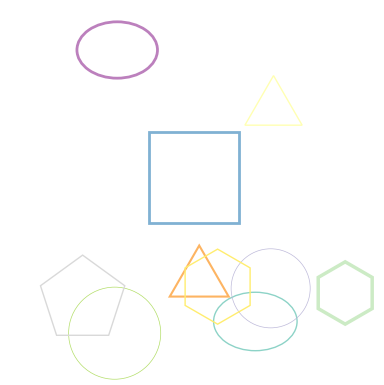[{"shape": "oval", "thickness": 1, "radius": 0.54, "center": [0.663, 0.165]}, {"shape": "triangle", "thickness": 1, "radius": 0.43, "center": [0.71, 0.718]}, {"shape": "circle", "thickness": 0.5, "radius": 0.51, "center": [0.703, 0.251]}, {"shape": "square", "thickness": 2, "radius": 0.59, "center": [0.503, 0.539]}, {"shape": "triangle", "thickness": 1.5, "radius": 0.44, "center": [0.517, 0.274]}, {"shape": "circle", "thickness": 0.5, "radius": 0.6, "center": [0.298, 0.135]}, {"shape": "pentagon", "thickness": 1, "radius": 0.58, "center": [0.215, 0.222]}, {"shape": "oval", "thickness": 2, "radius": 0.52, "center": [0.304, 0.87]}, {"shape": "hexagon", "thickness": 2.5, "radius": 0.4, "center": [0.897, 0.239]}, {"shape": "hexagon", "thickness": 1, "radius": 0.49, "center": [0.565, 0.255]}]